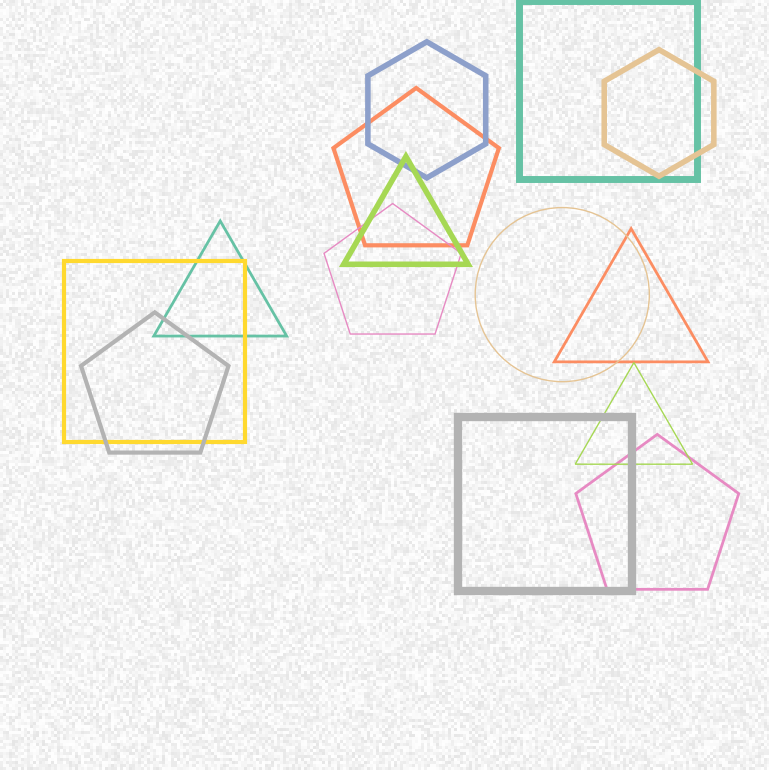[{"shape": "triangle", "thickness": 1, "radius": 0.5, "center": [0.286, 0.613]}, {"shape": "square", "thickness": 2.5, "radius": 0.58, "center": [0.789, 0.883]}, {"shape": "triangle", "thickness": 1, "radius": 0.58, "center": [0.82, 0.588]}, {"shape": "pentagon", "thickness": 1.5, "radius": 0.56, "center": [0.54, 0.773]}, {"shape": "hexagon", "thickness": 2, "radius": 0.44, "center": [0.554, 0.857]}, {"shape": "pentagon", "thickness": 1, "radius": 0.56, "center": [0.854, 0.325]}, {"shape": "pentagon", "thickness": 0.5, "radius": 0.47, "center": [0.51, 0.642]}, {"shape": "triangle", "thickness": 0.5, "radius": 0.44, "center": [0.823, 0.441]}, {"shape": "triangle", "thickness": 2, "radius": 0.47, "center": [0.527, 0.703]}, {"shape": "square", "thickness": 1.5, "radius": 0.59, "center": [0.201, 0.544]}, {"shape": "circle", "thickness": 0.5, "radius": 0.57, "center": [0.73, 0.617]}, {"shape": "hexagon", "thickness": 2, "radius": 0.41, "center": [0.856, 0.853]}, {"shape": "pentagon", "thickness": 1.5, "radius": 0.5, "center": [0.201, 0.494]}, {"shape": "square", "thickness": 3, "radius": 0.57, "center": [0.707, 0.346]}]